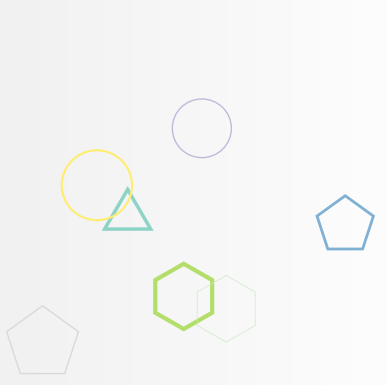[{"shape": "triangle", "thickness": 2.5, "radius": 0.34, "center": [0.329, 0.439]}, {"shape": "circle", "thickness": 1, "radius": 0.38, "center": [0.521, 0.667]}, {"shape": "pentagon", "thickness": 2, "radius": 0.38, "center": [0.891, 0.415]}, {"shape": "hexagon", "thickness": 3, "radius": 0.42, "center": [0.474, 0.23]}, {"shape": "pentagon", "thickness": 1, "radius": 0.49, "center": [0.11, 0.108]}, {"shape": "hexagon", "thickness": 0.5, "radius": 0.43, "center": [0.584, 0.198]}, {"shape": "circle", "thickness": 1.5, "radius": 0.45, "center": [0.25, 0.519]}]